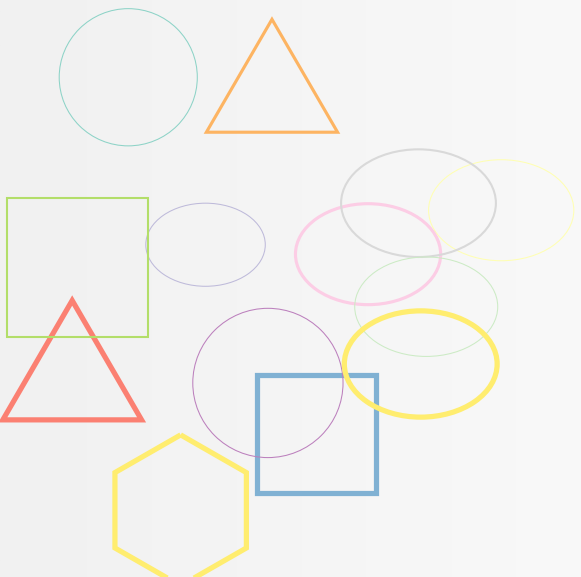[{"shape": "circle", "thickness": 0.5, "radius": 0.59, "center": [0.221, 0.865]}, {"shape": "oval", "thickness": 0.5, "radius": 0.62, "center": [0.862, 0.635]}, {"shape": "oval", "thickness": 0.5, "radius": 0.51, "center": [0.354, 0.575]}, {"shape": "triangle", "thickness": 2.5, "radius": 0.69, "center": [0.124, 0.341]}, {"shape": "square", "thickness": 2.5, "radius": 0.51, "center": [0.544, 0.248]}, {"shape": "triangle", "thickness": 1.5, "radius": 0.65, "center": [0.468, 0.835]}, {"shape": "square", "thickness": 1, "radius": 0.61, "center": [0.133, 0.536]}, {"shape": "oval", "thickness": 1.5, "radius": 0.62, "center": [0.633, 0.559]}, {"shape": "oval", "thickness": 1, "radius": 0.67, "center": [0.72, 0.647]}, {"shape": "circle", "thickness": 0.5, "radius": 0.65, "center": [0.461, 0.336]}, {"shape": "oval", "thickness": 0.5, "radius": 0.62, "center": [0.733, 0.468]}, {"shape": "oval", "thickness": 2.5, "radius": 0.66, "center": [0.724, 0.369]}, {"shape": "hexagon", "thickness": 2.5, "radius": 0.65, "center": [0.311, 0.116]}]